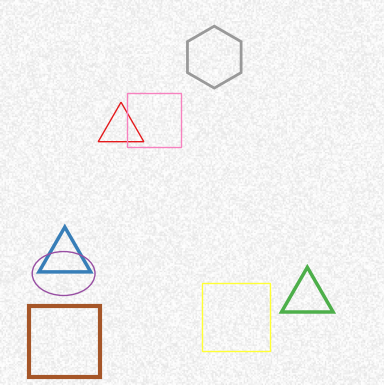[{"shape": "triangle", "thickness": 1, "radius": 0.34, "center": [0.314, 0.666]}, {"shape": "triangle", "thickness": 2.5, "radius": 0.39, "center": [0.168, 0.333]}, {"shape": "triangle", "thickness": 2.5, "radius": 0.39, "center": [0.798, 0.228]}, {"shape": "oval", "thickness": 1, "radius": 0.41, "center": [0.165, 0.29]}, {"shape": "square", "thickness": 1, "radius": 0.44, "center": [0.613, 0.176]}, {"shape": "square", "thickness": 3, "radius": 0.46, "center": [0.167, 0.114]}, {"shape": "square", "thickness": 1, "radius": 0.35, "center": [0.4, 0.688]}, {"shape": "hexagon", "thickness": 2, "radius": 0.4, "center": [0.557, 0.852]}]